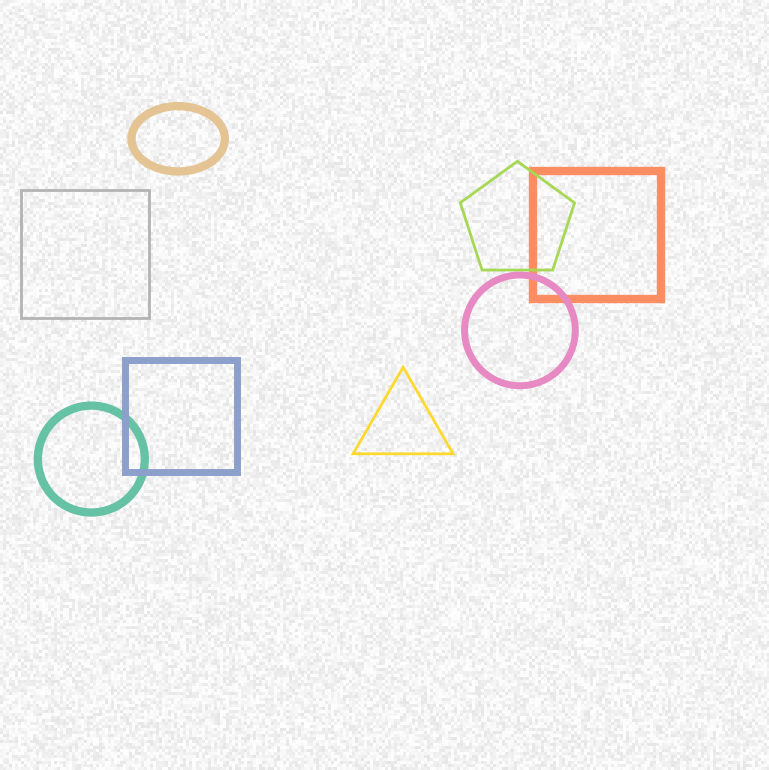[{"shape": "circle", "thickness": 3, "radius": 0.35, "center": [0.119, 0.404]}, {"shape": "square", "thickness": 3, "radius": 0.42, "center": [0.775, 0.695]}, {"shape": "square", "thickness": 2.5, "radius": 0.36, "center": [0.235, 0.459]}, {"shape": "circle", "thickness": 2.5, "radius": 0.36, "center": [0.675, 0.571]}, {"shape": "pentagon", "thickness": 1, "radius": 0.39, "center": [0.672, 0.712]}, {"shape": "triangle", "thickness": 1, "radius": 0.38, "center": [0.524, 0.448]}, {"shape": "oval", "thickness": 3, "radius": 0.3, "center": [0.231, 0.82]}, {"shape": "square", "thickness": 1, "radius": 0.41, "center": [0.11, 0.67]}]